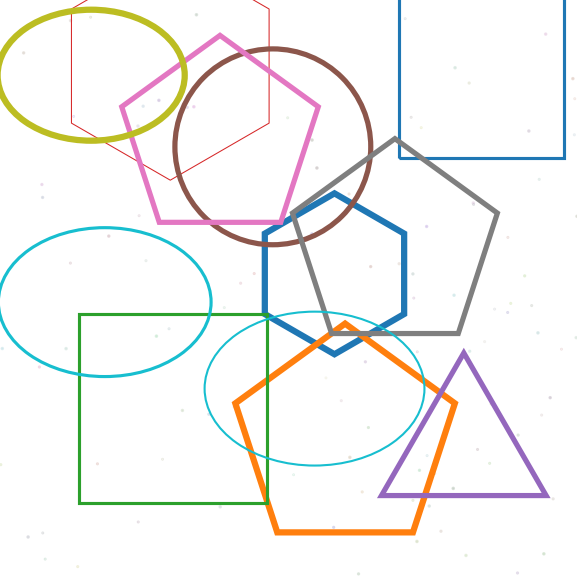[{"shape": "square", "thickness": 1.5, "radius": 0.71, "center": [0.833, 0.868]}, {"shape": "hexagon", "thickness": 3, "radius": 0.7, "center": [0.579, 0.525]}, {"shape": "pentagon", "thickness": 3, "radius": 1.0, "center": [0.598, 0.239]}, {"shape": "square", "thickness": 1.5, "radius": 0.82, "center": [0.3, 0.292]}, {"shape": "hexagon", "thickness": 0.5, "radius": 0.99, "center": [0.295, 0.885]}, {"shape": "triangle", "thickness": 2.5, "radius": 0.82, "center": [0.803, 0.223]}, {"shape": "circle", "thickness": 2.5, "radius": 0.85, "center": [0.472, 0.745]}, {"shape": "pentagon", "thickness": 2.5, "radius": 0.89, "center": [0.381, 0.759]}, {"shape": "pentagon", "thickness": 2.5, "radius": 0.93, "center": [0.684, 0.572]}, {"shape": "oval", "thickness": 3, "radius": 0.81, "center": [0.158, 0.869]}, {"shape": "oval", "thickness": 1, "radius": 0.95, "center": [0.545, 0.326]}, {"shape": "oval", "thickness": 1.5, "radius": 0.92, "center": [0.181, 0.476]}]